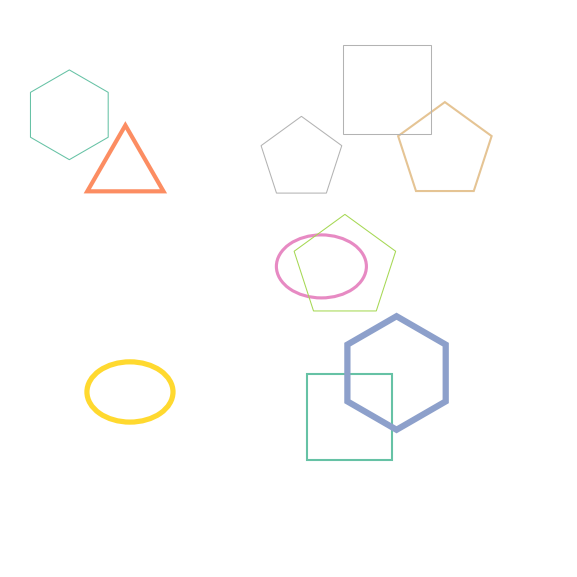[{"shape": "square", "thickness": 1, "radius": 0.37, "center": [0.605, 0.277]}, {"shape": "hexagon", "thickness": 0.5, "radius": 0.39, "center": [0.12, 0.8]}, {"shape": "triangle", "thickness": 2, "radius": 0.38, "center": [0.217, 0.706]}, {"shape": "hexagon", "thickness": 3, "radius": 0.49, "center": [0.687, 0.353]}, {"shape": "oval", "thickness": 1.5, "radius": 0.39, "center": [0.557, 0.538]}, {"shape": "pentagon", "thickness": 0.5, "radius": 0.46, "center": [0.597, 0.535]}, {"shape": "oval", "thickness": 2.5, "radius": 0.37, "center": [0.225, 0.32]}, {"shape": "pentagon", "thickness": 1, "radius": 0.43, "center": [0.77, 0.737]}, {"shape": "pentagon", "thickness": 0.5, "radius": 0.37, "center": [0.522, 0.724]}, {"shape": "square", "thickness": 0.5, "radius": 0.38, "center": [0.67, 0.844]}]